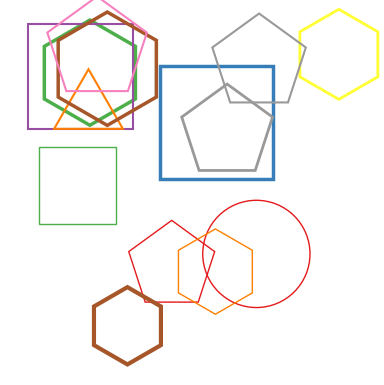[{"shape": "circle", "thickness": 1, "radius": 0.7, "center": [0.666, 0.34]}, {"shape": "pentagon", "thickness": 1, "radius": 0.59, "center": [0.446, 0.31]}, {"shape": "square", "thickness": 2.5, "radius": 0.73, "center": [0.562, 0.682]}, {"shape": "hexagon", "thickness": 2.5, "radius": 0.68, "center": [0.233, 0.811]}, {"shape": "square", "thickness": 1, "radius": 0.5, "center": [0.202, 0.518]}, {"shape": "square", "thickness": 1.5, "radius": 0.68, "center": [0.21, 0.802]}, {"shape": "triangle", "thickness": 1.5, "radius": 0.52, "center": [0.23, 0.717]}, {"shape": "hexagon", "thickness": 1, "radius": 0.55, "center": [0.559, 0.295]}, {"shape": "hexagon", "thickness": 2, "radius": 0.58, "center": [0.88, 0.859]}, {"shape": "hexagon", "thickness": 3, "radius": 0.5, "center": [0.331, 0.154]}, {"shape": "hexagon", "thickness": 2.5, "radius": 0.74, "center": [0.279, 0.822]}, {"shape": "pentagon", "thickness": 1.5, "radius": 0.68, "center": [0.252, 0.873]}, {"shape": "pentagon", "thickness": 1.5, "radius": 0.64, "center": [0.673, 0.837]}, {"shape": "pentagon", "thickness": 2, "radius": 0.62, "center": [0.59, 0.658]}]